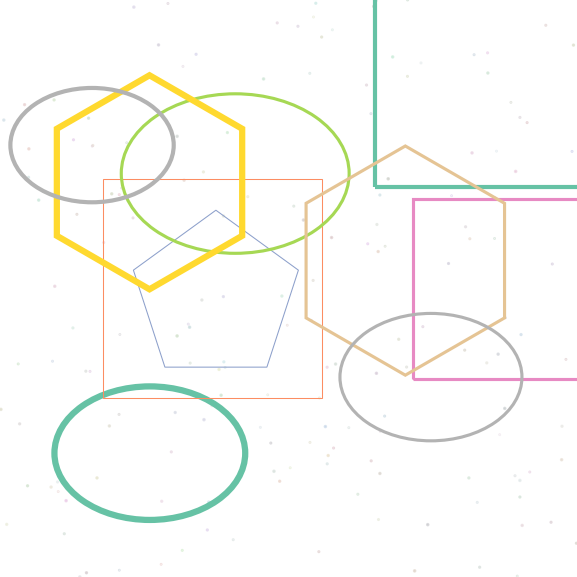[{"shape": "square", "thickness": 2, "radius": 0.96, "center": [0.842, 0.869]}, {"shape": "oval", "thickness": 3, "radius": 0.83, "center": [0.259, 0.214]}, {"shape": "square", "thickness": 0.5, "radius": 0.95, "center": [0.368, 0.5]}, {"shape": "pentagon", "thickness": 0.5, "radius": 0.75, "center": [0.374, 0.485]}, {"shape": "square", "thickness": 1.5, "radius": 0.78, "center": [0.871, 0.498]}, {"shape": "oval", "thickness": 1.5, "radius": 0.99, "center": [0.407, 0.699]}, {"shape": "hexagon", "thickness": 3, "radius": 0.93, "center": [0.259, 0.683]}, {"shape": "hexagon", "thickness": 1.5, "radius": 0.99, "center": [0.702, 0.548]}, {"shape": "oval", "thickness": 2, "radius": 0.71, "center": [0.159, 0.748]}, {"shape": "oval", "thickness": 1.5, "radius": 0.79, "center": [0.746, 0.346]}]